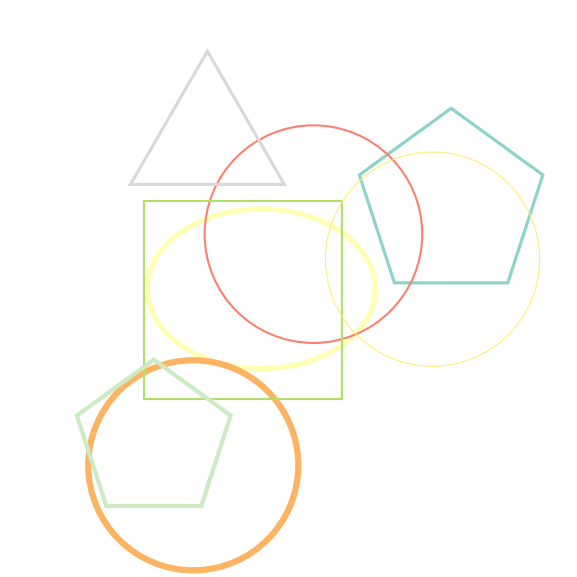[{"shape": "pentagon", "thickness": 1.5, "radius": 0.84, "center": [0.781, 0.645]}, {"shape": "oval", "thickness": 2.5, "radius": 0.99, "center": [0.452, 0.499]}, {"shape": "circle", "thickness": 1, "radius": 0.94, "center": [0.543, 0.594]}, {"shape": "circle", "thickness": 3, "radius": 0.91, "center": [0.335, 0.193]}, {"shape": "square", "thickness": 1, "radius": 0.86, "center": [0.42, 0.48]}, {"shape": "triangle", "thickness": 1.5, "radius": 0.77, "center": [0.359, 0.757]}, {"shape": "pentagon", "thickness": 2, "radius": 0.7, "center": [0.266, 0.236]}, {"shape": "circle", "thickness": 0.5, "radius": 0.93, "center": [0.749, 0.55]}]